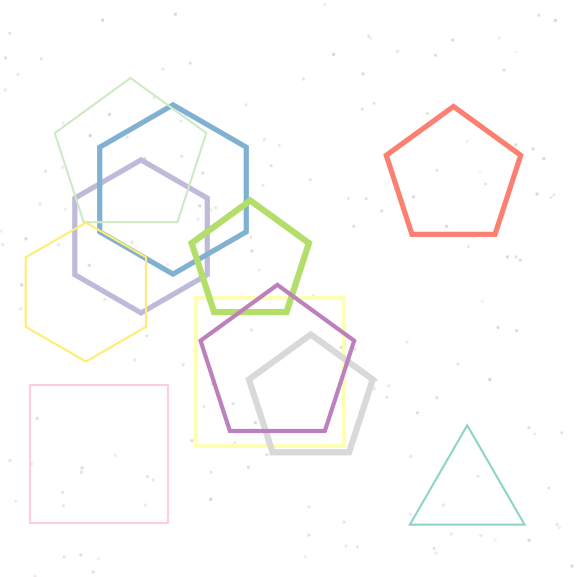[{"shape": "triangle", "thickness": 1, "radius": 0.57, "center": [0.809, 0.148]}, {"shape": "square", "thickness": 2, "radius": 0.64, "center": [0.468, 0.355]}, {"shape": "hexagon", "thickness": 2.5, "radius": 0.66, "center": [0.244, 0.59]}, {"shape": "pentagon", "thickness": 2.5, "radius": 0.61, "center": [0.785, 0.692]}, {"shape": "hexagon", "thickness": 2.5, "radius": 0.73, "center": [0.3, 0.671]}, {"shape": "pentagon", "thickness": 3, "radius": 0.53, "center": [0.433, 0.545]}, {"shape": "square", "thickness": 1, "radius": 0.6, "center": [0.171, 0.212]}, {"shape": "pentagon", "thickness": 3, "radius": 0.56, "center": [0.538, 0.307]}, {"shape": "pentagon", "thickness": 2, "radius": 0.7, "center": [0.48, 0.366]}, {"shape": "pentagon", "thickness": 1, "radius": 0.69, "center": [0.226, 0.726]}, {"shape": "hexagon", "thickness": 1, "radius": 0.6, "center": [0.149, 0.493]}]